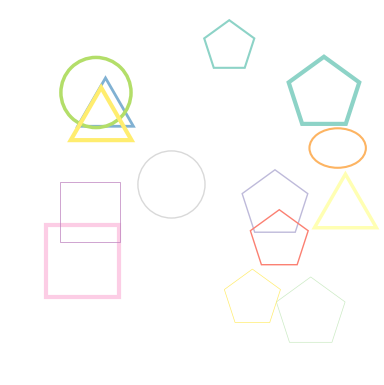[{"shape": "pentagon", "thickness": 1.5, "radius": 0.34, "center": [0.595, 0.879]}, {"shape": "pentagon", "thickness": 3, "radius": 0.48, "center": [0.841, 0.756]}, {"shape": "triangle", "thickness": 2.5, "radius": 0.46, "center": [0.897, 0.455]}, {"shape": "pentagon", "thickness": 1, "radius": 0.45, "center": [0.714, 0.469]}, {"shape": "pentagon", "thickness": 1, "radius": 0.39, "center": [0.725, 0.376]}, {"shape": "triangle", "thickness": 2, "radius": 0.42, "center": [0.274, 0.714]}, {"shape": "oval", "thickness": 1.5, "radius": 0.37, "center": [0.877, 0.615]}, {"shape": "circle", "thickness": 2.5, "radius": 0.46, "center": [0.249, 0.76]}, {"shape": "square", "thickness": 3, "radius": 0.47, "center": [0.216, 0.322]}, {"shape": "circle", "thickness": 1, "radius": 0.44, "center": [0.445, 0.521]}, {"shape": "square", "thickness": 0.5, "radius": 0.39, "center": [0.233, 0.448]}, {"shape": "pentagon", "thickness": 0.5, "radius": 0.47, "center": [0.807, 0.187]}, {"shape": "triangle", "thickness": 3, "radius": 0.46, "center": [0.263, 0.682]}, {"shape": "pentagon", "thickness": 0.5, "radius": 0.38, "center": [0.656, 0.224]}]